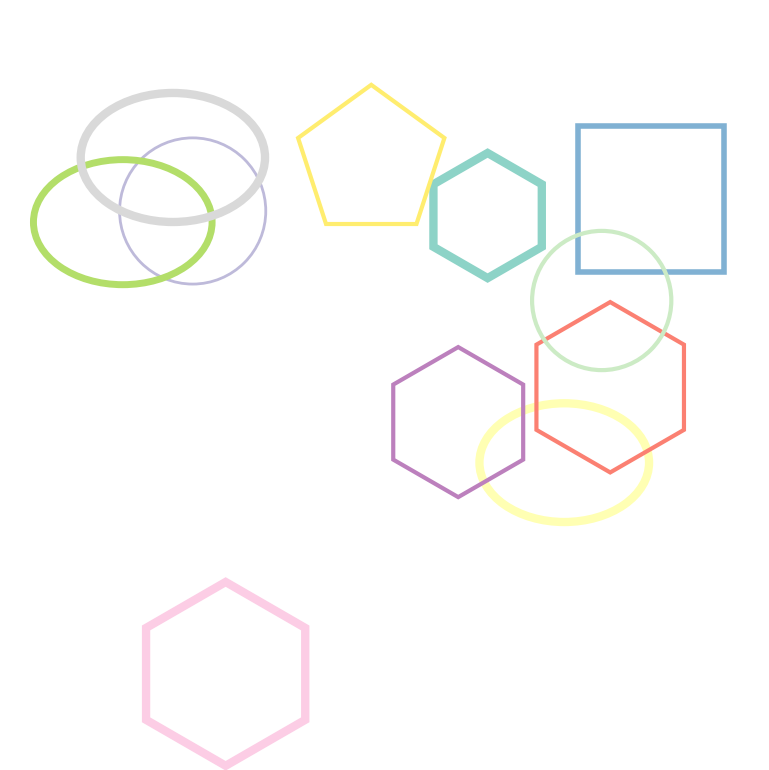[{"shape": "hexagon", "thickness": 3, "radius": 0.41, "center": [0.633, 0.72]}, {"shape": "oval", "thickness": 3, "radius": 0.55, "center": [0.733, 0.399]}, {"shape": "circle", "thickness": 1, "radius": 0.47, "center": [0.25, 0.726]}, {"shape": "hexagon", "thickness": 1.5, "radius": 0.55, "center": [0.792, 0.497]}, {"shape": "square", "thickness": 2, "radius": 0.47, "center": [0.846, 0.742]}, {"shape": "oval", "thickness": 2.5, "radius": 0.58, "center": [0.159, 0.711]}, {"shape": "hexagon", "thickness": 3, "radius": 0.6, "center": [0.293, 0.125]}, {"shape": "oval", "thickness": 3, "radius": 0.6, "center": [0.225, 0.795]}, {"shape": "hexagon", "thickness": 1.5, "radius": 0.49, "center": [0.595, 0.452]}, {"shape": "circle", "thickness": 1.5, "radius": 0.45, "center": [0.781, 0.61]}, {"shape": "pentagon", "thickness": 1.5, "radius": 0.5, "center": [0.482, 0.79]}]